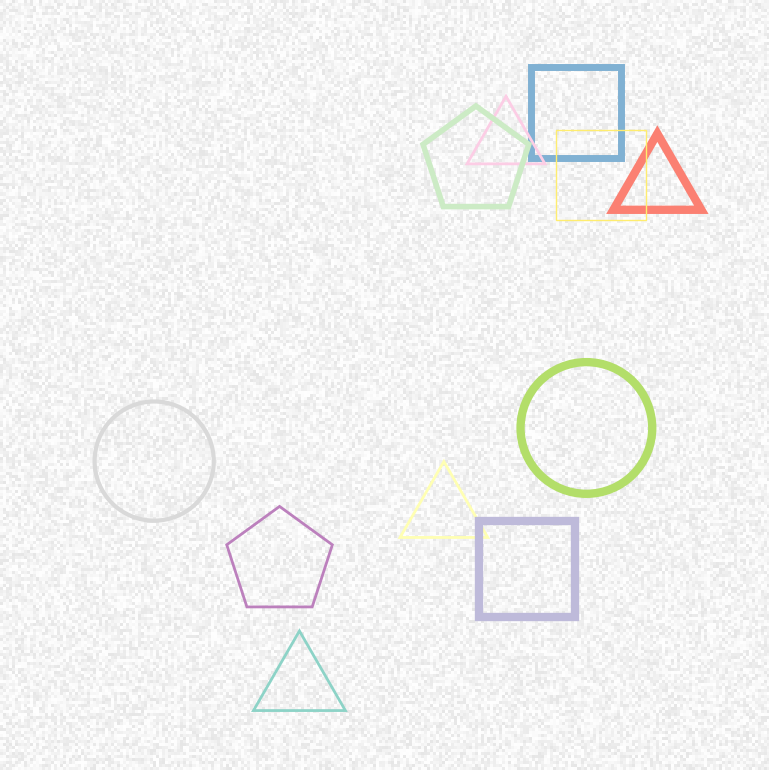[{"shape": "triangle", "thickness": 1, "radius": 0.34, "center": [0.389, 0.112]}, {"shape": "triangle", "thickness": 1, "radius": 0.33, "center": [0.576, 0.335]}, {"shape": "square", "thickness": 3, "radius": 0.31, "center": [0.684, 0.261]}, {"shape": "triangle", "thickness": 3, "radius": 0.33, "center": [0.854, 0.761]}, {"shape": "square", "thickness": 2.5, "radius": 0.29, "center": [0.748, 0.854]}, {"shape": "circle", "thickness": 3, "radius": 0.43, "center": [0.762, 0.444]}, {"shape": "triangle", "thickness": 1, "radius": 0.29, "center": [0.657, 0.816]}, {"shape": "circle", "thickness": 1.5, "radius": 0.39, "center": [0.2, 0.401]}, {"shape": "pentagon", "thickness": 1, "radius": 0.36, "center": [0.363, 0.27]}, {"shape": "pentagon", "thickness": 2, "radius": 0.36, "center": [0.618, 0.79]}, {"shape": "square", "thickness": 0.5, "radius": 0.29, "center": [0.78, 0.773]}]